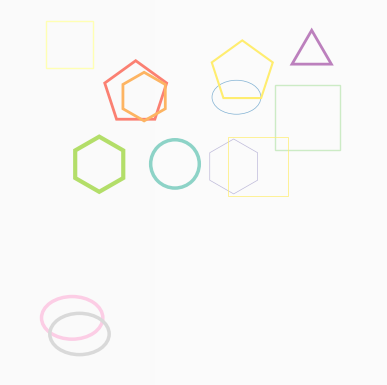[{"shape": "circle", "thickness": 2.5, "radius": 0.31, "center": [0.452, 0.574]}, {"shape": "square", "thickness": 1, "radius": 0.3, "center": [0.18, 0.885]}, {"shape": "hexagon", "thickness": 0.5, "radius": 0.36, "center": [0.603, 0.568]}, {"shape": "pentagon", "thickness": 2, "radius": 0.42, "center": [0.35, 0.758]}, {"shape": "oval", "thickness": 0.5, "radius": 0.32, "center": [0.61, 0.747]}, {"shape": "hexagon", "thickness": 2, "radius": 0.32, "center": [0.372, 0.749]}, {"shape": "hexagon", "thickness": 3, "radius": 0.36, "center": [0.256, 0.573]}, {"shape": "oval", "thickness": 2.5, "radius": 0.4, "center": [0.186, 0.174]}, {"shape": "oval", "thickness": 2.5, "radius": 0.38, "center": [0.205, 0.133]}, {"shape": "triangle", "thickness": 2, "radius": 0.29, "center": [0.804, 0.863]}, {"shape": "square", "thickness": 1, "radius": 0.42, "center": [0.793, 0.694]}, {"shape": "pentagon", "thickness": 1.5, "radius": 0.41, "center": [0.625, 0.812]}, {"shape": "square", "thickness": 0.5, "radius": 0.38, "center": [0.666, 0.567]}]